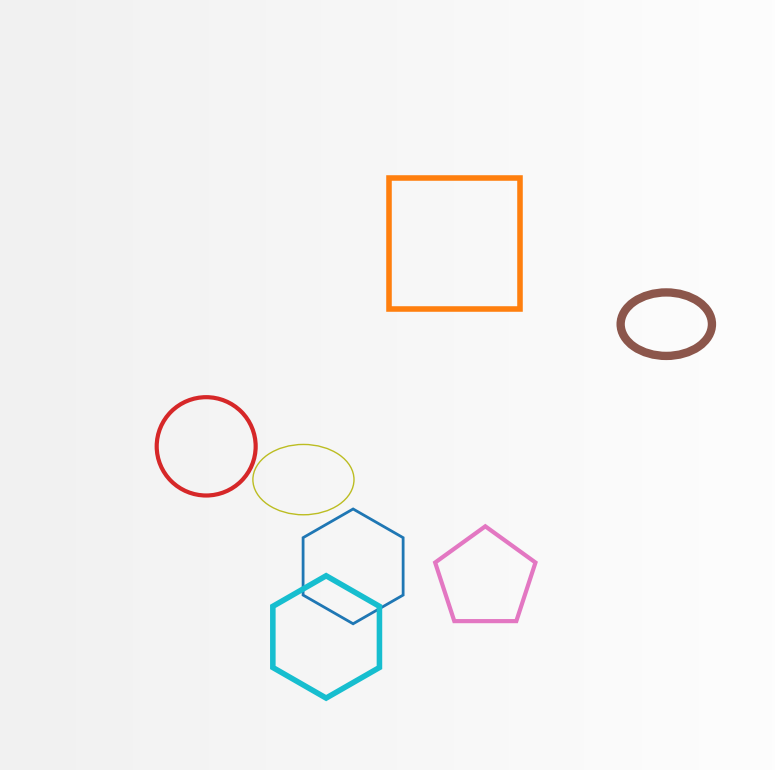[{"shape": "hexagon", "thickness": 1, "radius": 0.37, "center": [0.456, 0.264]}, {"shape": "square", "thickness": 2, "radius": 0.42, "center": [0.587, 0.684]}, {"shape": "circle", "thickness": 1.5, "radius": 0.32, "center": [0.266, 0.42]}, {"shape": "oval", "thickness": 3, "radius": 0.29, "center": [0.86, 0.579]}, {"shape": "pentagon", "thickness": 1.5, "radius": 0.34, "center": [0.626, 0.248]}, {"shape": "oval", "thickness": 0.5, "radius": 0.33, "center": [0.392, 0.377]}, {"shape": "hexagon", "thickness": 2, "radius": 0.4, "center": [0.421, 0.173]}]